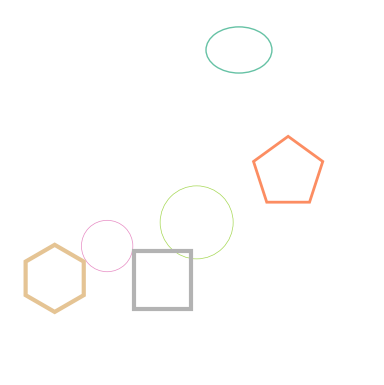[{"shape": "oval", "thickness": 1, "radius": 0.43, "center": [0.621, 0.87]}, {"shape": "pentagon", "thickness": 2, "radius": 0.47, "center": [0.748, 0.551]}, {"shape": "circle", "thickness": 0.5, "radius": 0.33, "center": [0.278, 0.361]}, {"shape": "circle", "thickness": 0.5, "radius": 0.47, "center": [0.511, 0.422]}, {"shape": "hexagon", "thickness": 3, "radius": 0.44, "center": [0.142, 0.277]}, {"shape": "square", "thickness": 3, "radius": 0.37, "center": [0.422, 0.273]}]